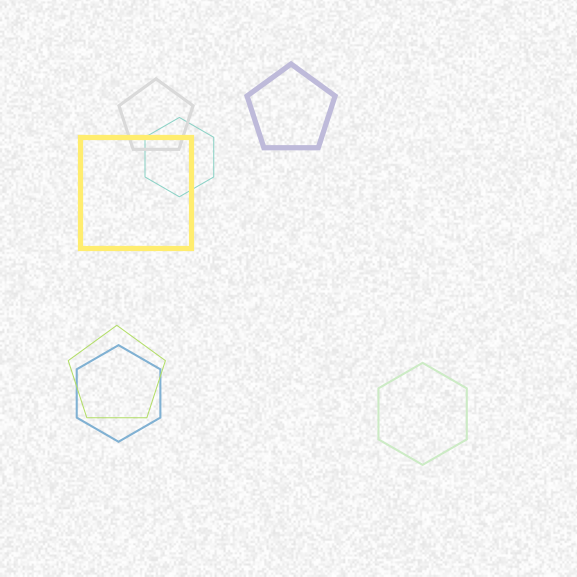[{"shape": "hexagon", "thickness": 0.5, "radius": 0.34, "center": [0.311, 0.727]}, {"shape": "pentagon", "thickness": 2.5, "radius": 0.4, "center": [0.504, 0.808]}, {"shape": "hexagon", "thickness": 1, "radius": 0.42, "center": [0.205, 0.318]}, {"shape": "pentagon", "thickness": 0.5, "radius": 0.44, "center": [0.202, 0.347]}, {"shape": "pentagon", "thickness": 1.5, "radius": 0.34, "center": [0.27, 0.795]}, {"shape": "hexagon", "thickness": 1, "radius": 0.44, "center": [0.732, 0.282]}, {"shape": "square", "thickness": 2.5, "radius": 0.48, "center": [0.234, 0.665]}]